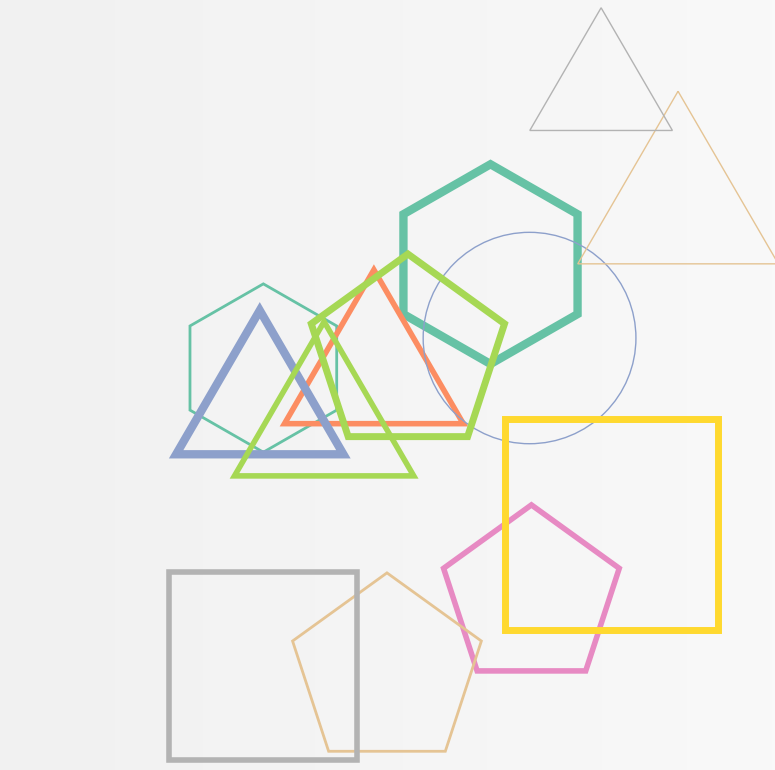[{"shape": "hexagon", "thickness": 3, "radius": 0.65, "center": [0.633, 0.657]}, {"shape": "hexagon", "thickness": 1, "radius": 0.55, "center": [0.34, 0.522]}, {"shape": "triangle", "thickness": 2, "radius": 0.67, "center": [0.482, 0.516]}, {"shape": "circle", "thickness": 0.5, "radius": 0.69, "center": [0.683, 0.561]}, {"shape": "triangle", "thickness": 3, "radius": 0.62, "center": [0.335, 0.472]}, {"shape": "pentagon", "thickness": 2, "radius": 0.6, "center": [0.686, 0.225]}, {"shape": "triangle", "thickness": 2, "radius": 0.67, "center": [0.418, 0.449]}, {"shape": "pentagon", "thickness": 2.5, "radius": 0.66, "center": [0.526, 0.539]}, {"shape": "square", "thickness": 2.5, "radius": 0.69, "center": [0.789, 0.319]}, {"shape": "triangle", "thickness": 0.5, "radius": 0.75, "center": [0.875, 0.732]}, {"shape": "pentagon", "thickness": 1, "radius": 0.64, "center": [0.499, 0.128]}, {"shape": "triangle", "thickness": 0.5, "radius": 0.53, "center": [0.776, 0.884]}, {"shape": "square", "thickness": 2, "radius": 0.61, "center": [0.339, 0.135]}]